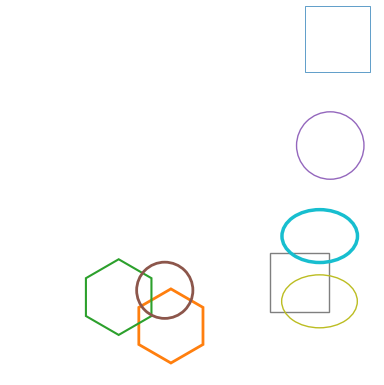[{"shape": "square", "thickness": 0.5, "radius": 0.43, "center": [0.877, 0.9]}, {"shape": "hexagon", "thickness": 2, "radius": 0.48, "center": [0.444, 0.153]}, {"shape": "hexagon", "thickness": 1.5, "radius": 0.49, "center": [0.308, 0.228]}, {"shape": "circle", "thickness": 1, "radius": 0.44, "center": [0.858, 0.622]}, {"shape": "circle", "thickness": 2, "radius": 0.37, "center": [0.428, 0.246]}, {"shape": "square", "thickness": 1, "radius": 0.38, "center": [0.777, 0.266]}, {"shape": "oval", "thickness": 1, "radius": 0.49, "center": [0.83, 0.217]}, {"shape": "oval", "thickness": 2.5, "radius": 0.49, "center": [0.83, 0.387]}]